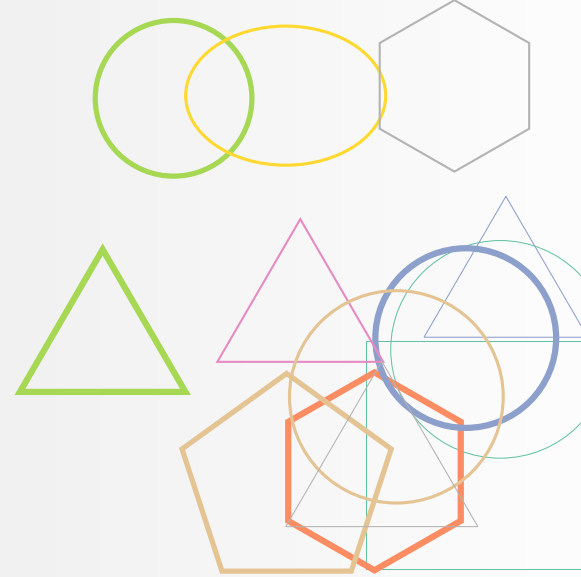[{"shape": "circle", "thickness": 0.5, "radius": 0.94, "center": [0.861, 0.394]}, {"shape": "square", "thickness": 0.5, "radius": 0.99, "center": [0.827, 0.211]}, {"shape": "hexagon", "thickness": 3, "radius": 0.86, "center": [0.644, 0.183]}, {"shape": "circle", "thickness": 3, "radius": 0.78, "center": [0.801, 0.414]}, {"shape": "triangle", "thickness": 0.5, "radius": 0.81, "center": [0.87, 0.496]}, {"shape": "triangle", "thickness": 1, "radius": 0.82, "center": [0.517, 0.455]}, {"shape": "circle", "thickness": 2.5, "radius": 0.67, "center": [0.299, 0.829]}, {"shape": "triangle", "thickness": 3, "radius": 0.82, "center": [0.177, 0.403]}, {"shape": "oval", "thickness": 1.5, "radius": 0.86, "center": [0.492, 0.834]}, {"shape": "circle", "thickness": 1.5, "radius": 0.92, "center": [0.682, 0.312]}, {"shape": "pentagon", "thickness": 2.5, "radius": 0.95, "center": [0.493, 0.163]}, {"shape": "triangle", "thickness": 0.5, "radius": 0.95, "center": [0.657, 0.183]}, {"shape": "hexagon", "thickness": 1, "radius": 0.74, "center": [0.782, 0.85]}]